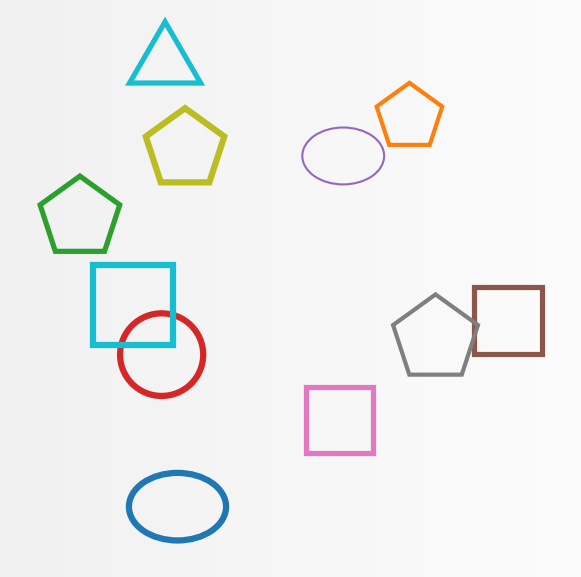[{"shape": "oval", "thickness": 3, "radius": 0.42, "center": [0.305, 0.122]}, {"shape": "pentagon", "thickness": 2, "radius": 0.3, "center": [0.704, 0.796]}, {"shape": "pentagon", "thickness": 2.5, "radius": 0.36, "center": [0.137, 0.622]}, {"shape": "circle", "thickness": 3, "radius": 0.36, "center": [0.278, 0.385]}, {"shape": "oval", "thickness": 1, "radius": 0.35, "center": [0.59, 0.729]}, {"shape": "square", "thickness": 2.5, "radius": 0.29, "center": [0.874, 0.444]}, {"shape": "square", "thickness": 2.5, "radius": 0.29, "center": [0.584, 0.272]}, {"shape": "pentagon", "thickness": 2, "radius": 0.38, "center": [0.749, 0.413]}, {"shape": "pentagon", "thickness": 3, "radius": 0.36, "center": [0.318, 0.741]}, {"shape": "triangle", "thickness": 2.5, "radius": 0.35, "center": [0.284, 0.891]}, {"shape": "square", "thickness": 3, "radius": 0.34, "center": [0.23, 0.471]}]